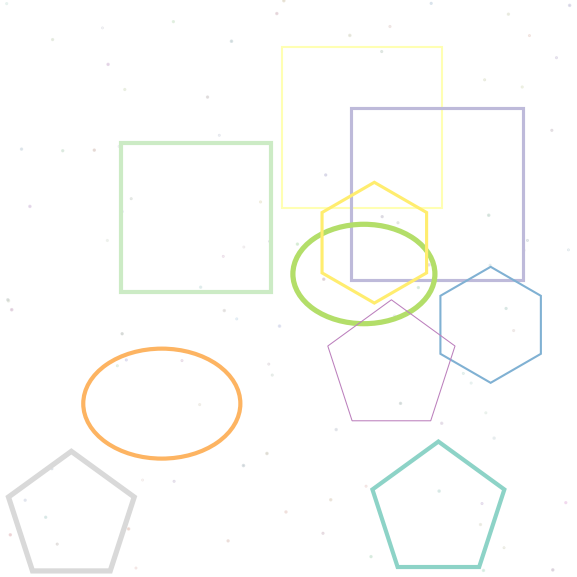[{"shape": "pentagon", "thickness": 2, "radius": 0.6, "center": [0.759, 0.114]}, {"shape": "square", "thickness": 1, "radius": 0.69, "center": [0.627, 0.778]}, {"shape": "square", "thickness": 1.5, "radius": 0.74, "center": [0.757, 0.663]}, {"shape": "hexagon", "thickness": 1, "radius": 0.5, "center": [0.85, 0.437]}, {"shape": "oval", "thickness": 2, "radius": 0.68, "center": [0.28, 0.3]}, {"shape": "oval", "thickness": 2.5, "radius": 0.61, "center": [0.63, 0.525]}, {"shape": "pentagon", "thickness": 2.5, "radius": 0.57, "center": [0.124, 0.103]}, {"shape": "pentagon", "thickness": 0.5, "radius": 0.58, "center": [0.678, 0.364]}, {"shape": "square", "thickness": 2, "radius": 0.65, "center": [0.339, 0.623]}, {"shape": "hexagon", "thickness": 1.5, "radius": 0.52, "center": [0.648, 0.579]}]